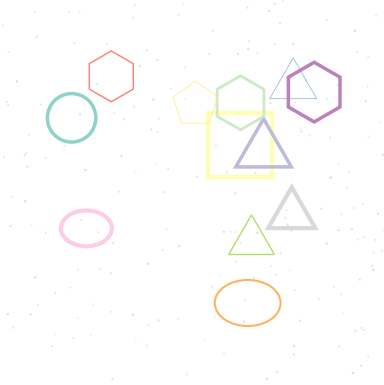[{"shape": "circle", "thickness": 2.5, "radius": 0.31, "center": [0.186, 0.694]}, {"shape": "square", "thickness": 3, "radius": 0.42, "center": [0.623, 0.624]}, {"shape": "triangle", "thickness": 2.5, "radius": 0.42, "center": [0.685, 0.608]}, {"shape": "hexagon", "thickness": 1, "radius": 0.33, "center": [0.289, 0.802]}, {"shape": "triangle", "thickness": 0.5, "radius": 0.35, "center": [0.761, 0.779]}, {"shape": "oval", "thickness": 1.5, "radius": 0.43, "center": [0.643, 0.213]}, {"shape": "triangle", "thickness": 1, "radius": 0.34, "center": [0.653, 0.373]}, {"shape": "oval", "thickness": 3, "radius": 0.33, "center": [0.224, 0.407]}, {"shape": "triangle", "thickness": 3, "radius": 0.35, "center": [0.758, 0.443]}, {"shape": "hexagon", "thickness": 2.5, "radius": 0.39, "center": [0.816, 0.761]}, {"shape": "hexagon", "thickness": 2, "radius": 0.35, "center": [0.625, 0.733]}, {"shape": "pentagon", "thickness": 0.5, "radius": 0.3, "center": [0.507, 0.729]}]